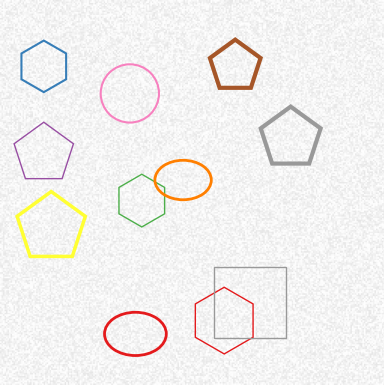[{"shape": "hexagon", "thickness": 1, "radius": 0.43, "center": [0.582, 0.167]}, {"shape": "oval", "thickness": 2, "radius": 0.4, "center": [0.352, 0.133]}, {"shape": "hexagon", "thickness": 1.5, "radius": 0.34, "center": [0.114, 0.828]}, {"shape": "hexagon", "thickness": 1, "radius": 0.34, "center": [0.368, 0.479]}, {"shape": "pentagon", "thickness": 1, "radius": 0.41, "center": [0.114, 0.602]}, {"shape": "oval", "thickness": 2, "radius": 0.37, "center": [0.476, 0.532]}, {"shape": "pentagon", "thickness": 2.5, "radius": 0.47, "center": [0.133, 0.409]}, {"shape": "pentagon", "thickness": 3, "radius": 0.35, "center": [0.611, 0.828]}, {"shape": "circle", "thickness": 1.5, "radius": 0.38, "center": [0.337, 0.757]}, {"shape": "pentagon", "thickness": 3, "radius": 0.41, "center": [0.755, 0.641]}, {"shape": "square", "thickness": 1, "radius": 0.47, "center": [0.649, 0.214]}]